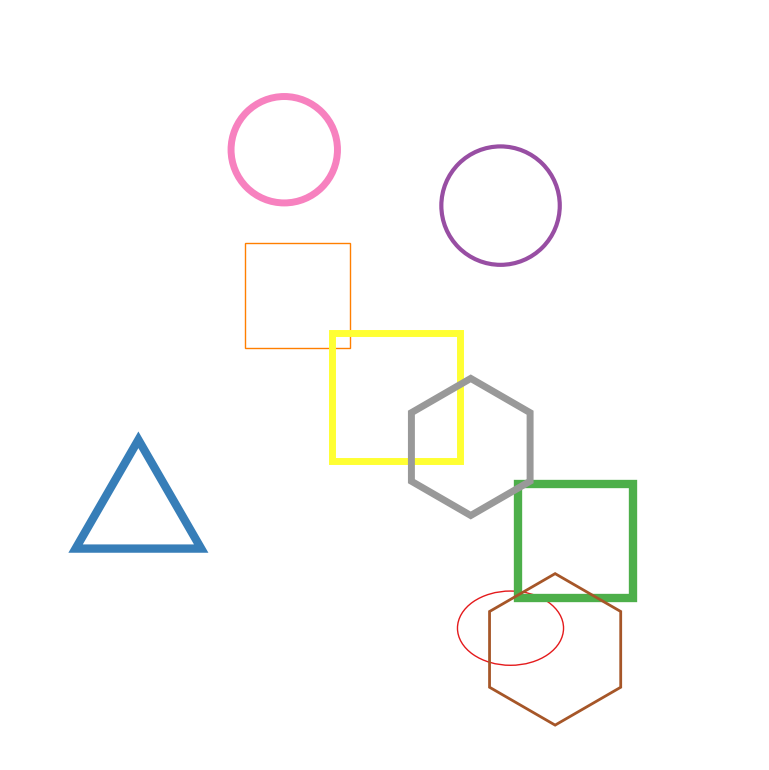[{"shape": "oval", "thickness": 0.5, "radius": 0.34, "center": [0.663, 0.184]}, {"shape": "triangle", "thickness": 3, "radius": 0.47, "center": [0.18, 0.335]}, {"shape": "square", "thickness": 3, "radius": 0.37, "center": [0.747, 0.297]}, {"shape": "circle", "thickness": 1.5, "radius": 0.38, "center": [0.65, 0.733]}, {"shape": "square", "thickness": 0.5, "radius": 0.34, "center": [0.387, 0.616]}, {"shape": "square", "thickness": 2.5, "radius": 0.41, "center": [0.514, 0.484]}, {"shape": "hexagon", "thickness": 1, "radius": 0.49, "center": [0.721, 0.157]}, {"shape": "circle", "thickness": 2.5, "radius": 0.35, "center": [0.369, 0.806]}, {"shape": "hexagon", "thickness": 2.5, "radius": 0.44, "center": [0.611, 0.42]}]